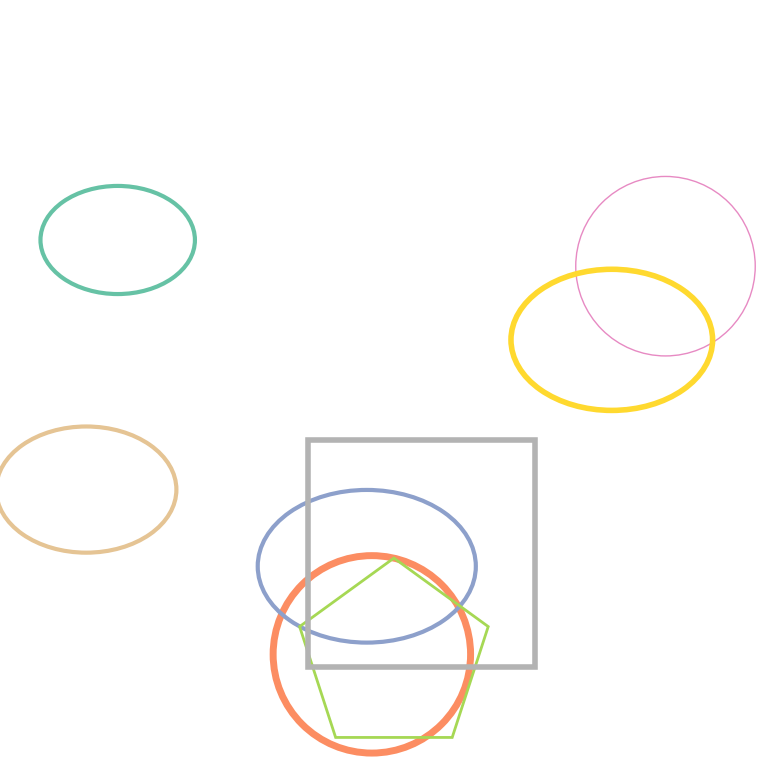[{"shape": "oval", "thickness": 1.5, "radius": 0.5, "center": [0.153, 0.688]}, {"shape": "circle", "thickness": 2.5, "radius": 0.64, "center": [0.483, 0.15]}, {"shape": "oval", "thickness": 1.5, "radius": 0.71, "center": [0.476, 0.265]}, {"shape": "circle", "thickness": 0.5, "radius": 0.58, "center": [0.864, 0.654]}, {"shape": "pentagon", "thickness": 1, "radius": 0.64, "center": [0.512, 0.146]}, {"shape": "oval", "thickness": 2, "radius": 0.65, "center": [0.795, 0.559]}, {"shape": "oval", "thickness": 1.5, "radius": 0.59, "center": [0.112, 0.364]}, {"shape": "square", "thickness": 2, "radius": 0.74, "center": [0.547, 0.281]}]